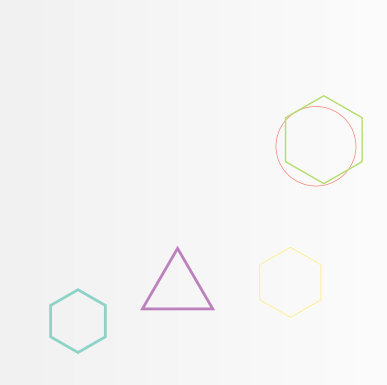[{"shape": "hexagon", "thickness": 2, "radius": 0.41, "center": [0.201, 0.166]}, {"shape": "circle", "thickness": 0.5, "radius": 0.52, "center": [0.815, 0.62]}, {"shape": "hexagon", "thickness": 1, "radius": 0.57, "center": [0.836, 0.637]}, {"shape": "triangle", "thickness": 2, "radius": 0.52, "center": [0.458, 0.25]}, {"shape": "hexagon", "thickness": 0.5, "radius": 0.46, "center": [0.749, 0.267]}]